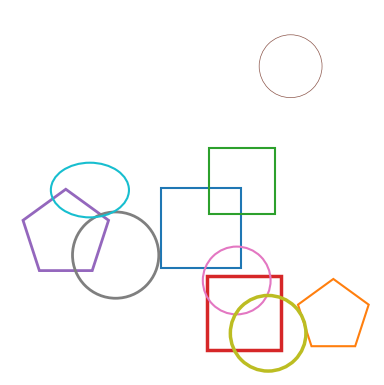[{"shape": "square", "thickness": 1.5, "radius": 0.52, "center": [0.523, 0.408]}, {"shape": "pentagon", "thickness": 1.5, "radius": 0.48, "center": [0.866, 0.179]}, {"shape": "square", "thickness": 1.5, "radius": 0.43, "center": [0.629, 0.53]}, {"shape": "square", "thickness": 2.5, "radius": 0.48, "center": [0.633, 0.187]}, {"shape": "pentagon", "thickness": 2, "radius": 0.58, "center": [0.171, 0.392]}, {"shape": "circle", "thickness": 0.5, "radius": 0.41, "center": [0.755, 0.828]}, {"shape": "circle", "thickness": 1.5, "radius": 0.44, "center": [0.615, 0.271]}, {"shape": "circle", "thickness": 2, "radius": 0.56, "center": [0.3, 0.337]}, {"shape": "circle", "thickness": 2.5, "radius": 0.49, "center": [0.696, 0.134]}, {"shape": "oval", "thickness": 1.5, "radius": 0.51, "center": [0.234, 0.506]}]